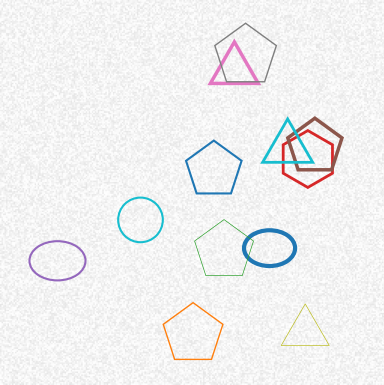[{"shape": "pentagon", "thickness": 1.5, "radius": 0.38, "center": [0.555, 0.559]}, {"shape": "oval", "thickness": 3, "radius": 0.33, "center": [0.7, 0.355]}, {"shape": "pentagon", "thickness": 1, "radius": 0.41, "center": [0.501, 0.132]}, {"shape": "pentagon", "thickness": 0.5, "radius": 0.4, "center": [0.582, 0.349]}, {"shape": "hexagon", "thickness": 2, "radius": 0.37, "center": [0.8, 0.587]}, {"shape": "oval", "thickness": 1.5, "radius": 0.36, "center": [0.149, 0.323]}, {"shape": "pentagon", "thickness": 2.5, "radius": 0.37, "center": [0.818, 0.619]}, {"shape": "triangle", "thickness": 2.5, "radius": 0.36, "center": [0.609, 0.819]}, {"shape": "pentagon", "thickness": 1, "radius": 0.42, "center": [0.638, 0.856]}, {"shape": "triangle", "thickness": 0.5, "radius": 0.36, "center": [0.793, 0.139]}, {"shape": "triangle", "thickness": 2, "radius": 0.38, "center": [0.747, 0.616]}, {"shape": "circle", "thickness": 1.5, "radius": 0.29, "center": [0.365, 0.429]}]